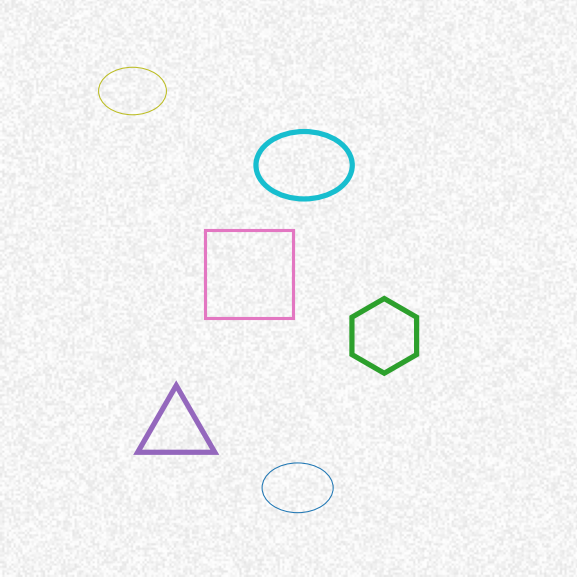[{"shape": "oval", "thickness": 0.5, "radius": 0.31, "center": [0.515, 0.154]}, {"shape": "hexagon", "thickness": 2.5, "radius": 0.32, "center": [0.665, 0.418]}, {"shape": "triangle", "thickness": 2.5, "radius": 0.39, "center": [0.305, 0.255]}, {"shape": "square", "thickness": 1.5, "radius": 0.38, "center": [0.431, 0.524]}, {"shape": "oval", "thickness": 0.5, "radius": 0.29, "center": [0.229, 0.842]}, {"shape": "oval", "thickness": 2.5, "radius": 0.42, "center": [0.527, 0.713]}]